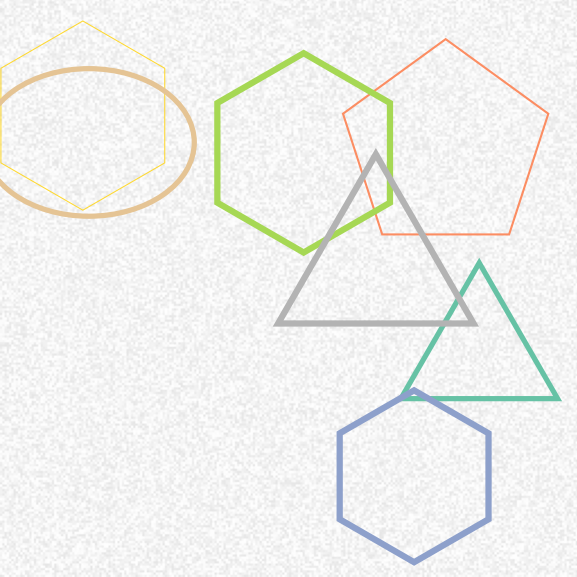[{"shape": "triangle", "thickness": 2.5, "radius": 0.78, "center": [0.83, 0.387]}, {"shape": "pentagon", "thickness": 1, "radius": 0.93, "center": [0.772, 0.744]}, {"shape": "hexagon", "thickness": 3, "radius": 0.74, "center": [0.717, 0.174]}, {"shape": "hexagon", "thickness": 3, "radius": 0.86, "center": [0.526, 0.734]}, {"shape": "hexagon", "thickness": 0.5, "radius": 0.82, "center": [0.143, 0.799]}, {"shape": "oval", "thickness": 2.5, "radius": 0.91, "center": [0.154, 0.752]}, {"shape": "triangle", "thickness": 3, "radius": 0.98, "center": [0.651, 0.537]}]